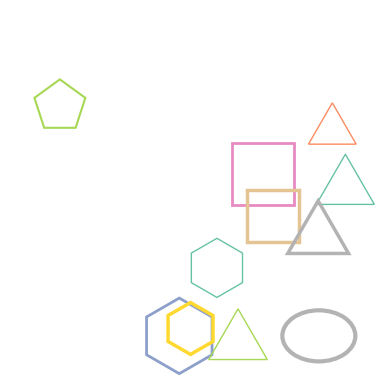[{"shape": "hexagon", "thickness": 1, "radius": 0.38, "center": [0.563, 0.304]}, {"shape": "triangle", "thickness": 1, "radius": 0.43, "center": [0.897, 0.513]}, {"shape": "triangle", "thickness": 1, "radius": 0.36, "center": [0.863, 0.661]}, {"shape": "hexagon", "thickness": 2, "radius": 0.49, "center": [0.466, 0.128]}, {"shape": "square", "thickness": 2, "radius": 0.4, "center": [0.682, 0.548]}, {"shape": "pentagon", "thickness": 1.5, "radius": 0.35, "center": [0.156, 0.724]}, {"shape": "triangle", "thickness": 1, "radius": 0.44, "center": [0.618, 0.11]}, {"shape": "hexagon", "thickness": 2.5, "radius": 0.34, "center": [0.495, 0.147]}, {"shape": "square", "thickness": 2.5, "radius": 0.34, "center": [0.709, 0.438]}, {"shape": "oval", "thickness": 3, "radius": 0.47, "center": [0.828, 0.128]}, {"shape": "triangle", "thickness": 2.5, "radius": 0.46, "center": [0.826, 0.387]}]